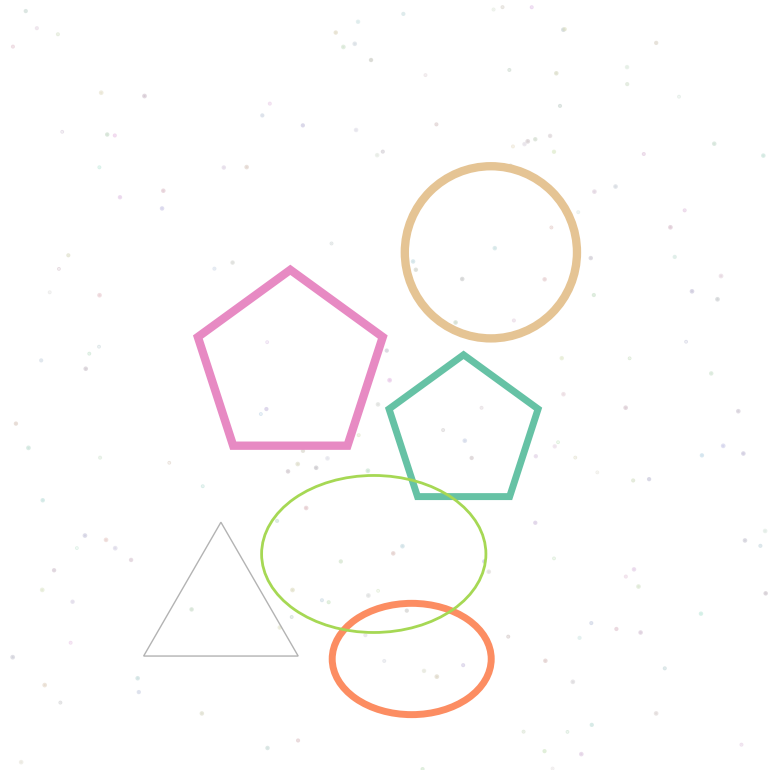[{"shape": "pentagon", "thickness": 2.5, "radius": 0.51, "center": [0.602, 0.437]}, {"shape": "oval", "thickness": 2.5, "radius": 0.52, "center": [0.535, 0.144]}, {"shape": "pentagon", "thickness": 3, "radius": 0.63, "center": [0.377, 0.523]}, {"shape": "oval", "thickness": 1, "radius": 0.73, "center": [0.485, 0.281]}, {"shape": "circle", "thickness": 3, "radius": 0.56, "center": [0.638, 0.672]}, {"shape": "triangle", "thickness": 0.5, "radius": 0.58, "center": [0.287, 0.206]}]